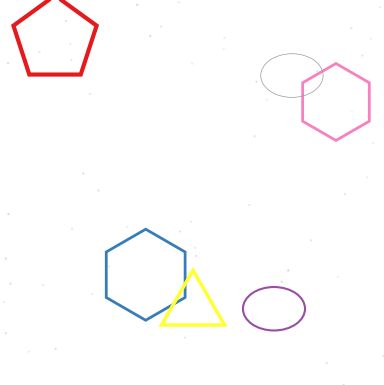[{"shape": "pentagon", "thickness": 3, "radius": 0.57, "center": [0.143, 0.898]}, {"shape": "hexagon", "thickness": 2, "radius": 0.59, "center": [0.378, 0.286]}, {"shape": "oval", "thickness": 1.5, "radius": 0.4, "center": [0.712, 0.198]}, {"shape": "triangle", "thickness": 2.5, "radius": 0.47, "center": [0.501, 0.203]}, {"shape": "hexagon", "thickness": 2, "radius": 0.5, "center": [0.873, 0.735]}, {"shape": "oval", "thickness": 0.5, "radius": 0.4, "center": [0.758, 0.804]}]